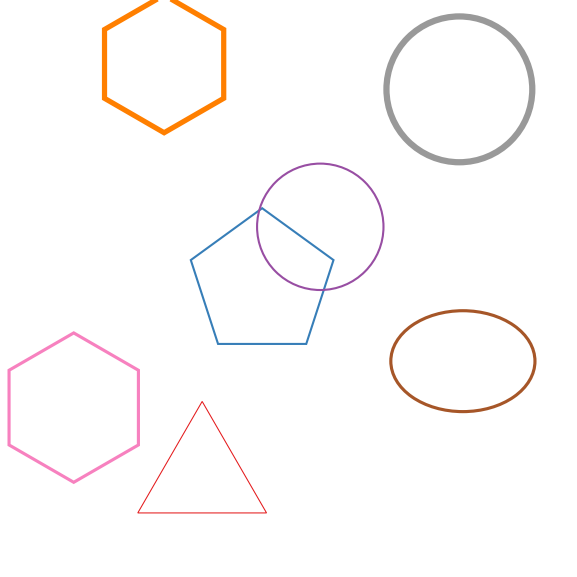[{"shape": "triangle", "thickness": 0.5, "radius": 0.64, "center": [0.35, 0.175]}, {"shape": "pentagon", "thickness": 1, "radius": 0.65, "center": [0.454, 0.509]}, {"shape": "circle", "thickness": 1, "radius": 0.55, "center": [0.555, 0.606]}, {"shape": "hexagon", "thickness": 2.5, "radius": 0.6, "center": [0.284, 0.888]}, {"shape": "oval", "thickness": 1.5, "radius": 0.62, "center": [0.802, 0.374]}, {"shape": "hexagon", "thickness": 1.5, "radius": 0.65, "center": [0.128, 0.293]}, {"shape": "circle", "thickness": 3, "radius": 0.63, "center": [0.795, 0.844]}]